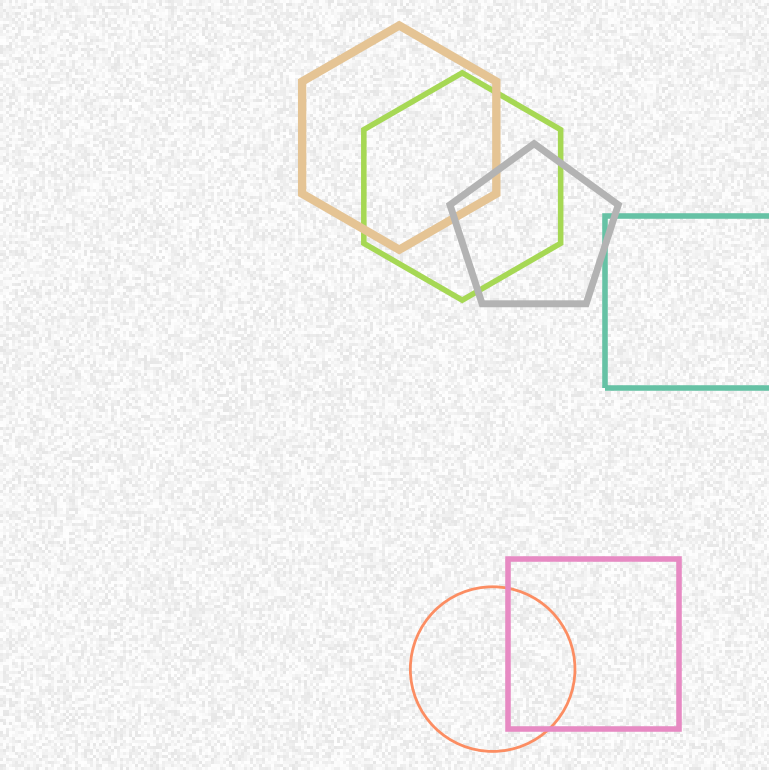[{"shape": "square", "thickness": 2, "radius": 0.56, "center": [0.897, 0.608]}, {"shape": "circle", "thickness": 1, "radius": 0.53, "center": [0.64, 0.131]}, {"shape": "square", "thickness": 2, "radius": 0.55, "center": [0.771, 0.164]}, {"shape": "hexagon", "thickness": 2, "radius": 0.74, "center": [0.6, 0.758]}, {"shape": "hexagon", "thickness": 3, "radius": 0.73, "center": [0.518, 0.821]}, {"shape": "pentagon", "thickness": 2.5, "radius": 0.57, "center": [0.694, 0.698]}]